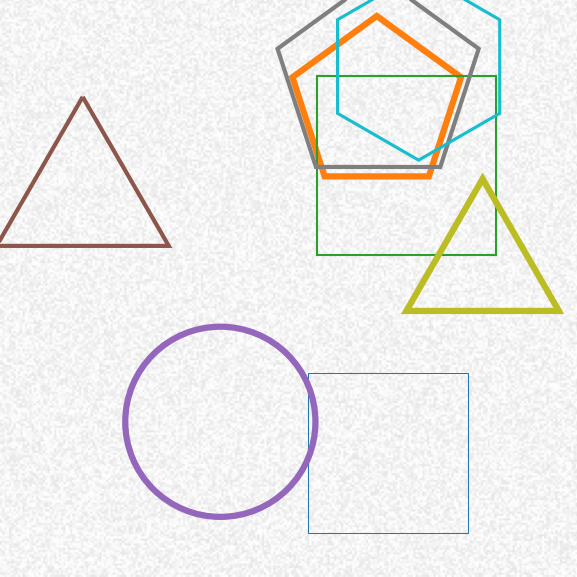[{"shape": "square", "thickness": 0.5, "radius": 0.69, "center": [0.672, 0.215]}, {"shape": "pentagon", "thickness": 3, "radius": 0.77, "center": [0.652, 0.818]}, {"shape": "square", "thickness": 1, "radius": 0.77, "center": [0.704, 0.713]}, {"shape": "circle", "thickness": 3, "radius": 0.82, "center": [0.382, 0.269]}, {"shape": "triangle", "thickness": 2, "radius": 0.86, "center": [0.143, 0.659]}, {"shape": "pentagon", "thickness": 2, "radius": 0.92, "center": [0.655, 0.858]}, {"shape": "triangle", "thickness": 3, "radius": 0.76, "center": [0.836, 0.537]}, {"shape": "hexagon", "thickness": 1.5, "radius": 0.81, "center": [0.725, 0.884]}]